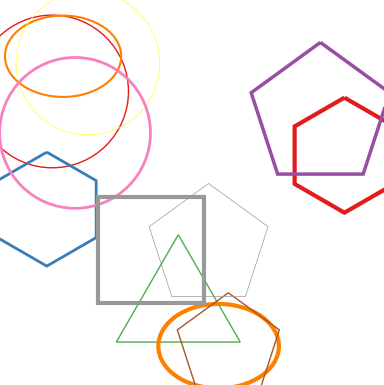[{"shape": "circle", "thickness": 1, "radius": 0.99, "center": [0.135, 0.762]}, {"shape": "hexagon", "thickness": 3, "radius": 0.75, "center": [0.895, 0.597]}, {"shape": "hexagon", "thickness": 2, "radius": 0.74, "center": [0.122, 0.457]}, {"shape": "triangle", "thickness": 1, "radius": 0.93, "center": [0.463, 0.204]}, {"shape": "pentagon", "thickness": 2.5, "radius": 0.95, "center": [0.832, 0.701]}, {"shape": "oval", "thickness": 1.5, "radius": 0.75, "center": [0.164, 0.854]}, {"shape": "oval", "thickness": 3, "radius": 0.78, "center": [0.568, 0.101]}, {"shape": "circle", "thickness": 0.5, "radius": 0.93, "center": [0.228, 0.836]}, {"shape": "pentagon", "thickness": 1, "radius": 0.7, "center": [0.593, 0.1]}, {"shape": "circle", "thickness": 2, "radius": 0.98, "center": [0.195, 0.655]}, {"shape": "square", "thickness": 3, "radius": 0.69, "center": [0.392, 0.351]}, {"shape": "pentagon", "thickness": 0.5, "radius": 0.81, "center": [0.542, 0.361]}]